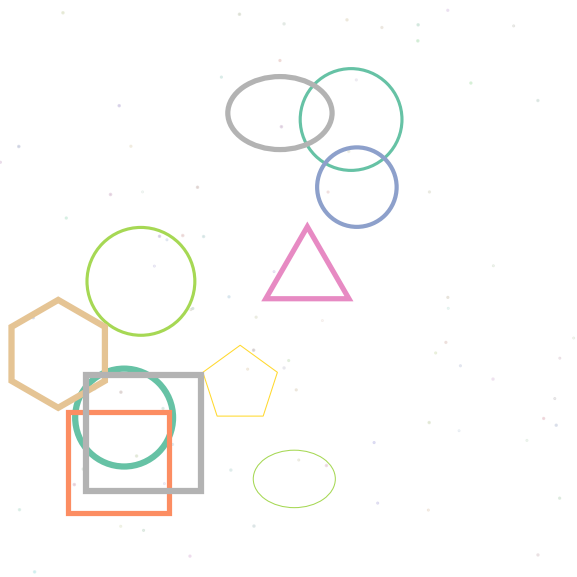[{"shape": "circle", "thickness": 1.5, "radius": 0.44, "center": [0.608, 0.792]}, {"shape": "circle", "thickness": 3, "radius": 0.42, "center": [0.215, 0.276]}, {"shape": "square", "thickness": 2.5, "radius": 0.44, "center": [0.205, 0.198]}, {"shape": "circle", "thickness": 2, "radius": 0.34, "center": [0.618, 0.675]}, {"shape": "triangle", "thickness": 2.5, "radius": 0.42, "center": [0.532, 0.523]}, {"shape": "oval", "thickness": 0.5, "radius": 0.36, "center": [0.51, 0.17]}, {"shape": "circle", "thickness": 1.5, "radius": 0.47, "center": [0.244, 0.512]}, {"shape": "pentagon", "thickness": 0.5, "radius": 0.34, "center": [0.416, 0.333]}, {"shape": "hexagon", "thickness": 3, "radius": 0.47, "center": [0.101, 0.386]}, {"shape": "square", "thickness": 3, "radius": 0.5, "center": [0.248, 0.25]}, {"shape": "oval", "thickness": 2.5, "radius": 0.45, "center": [0.485, 0.803]}]